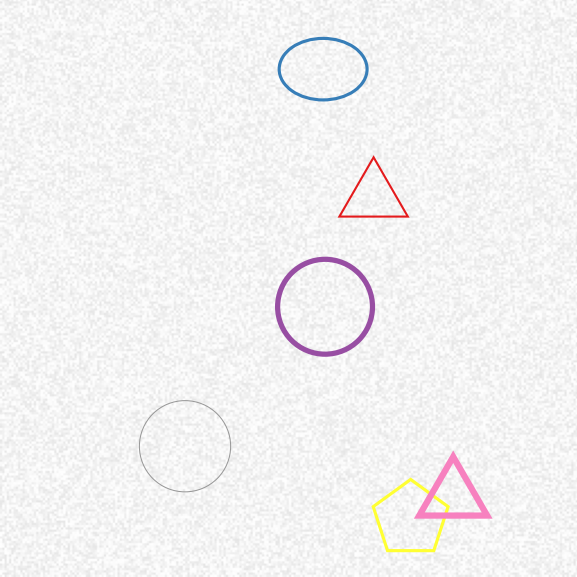[{"shape": "triangle", "thickness": 1, "radius": 0.34, "center": [0.647, 0.658]}, {"shape": "oval", "thickness": 1.5, "radius": 0.38, "center": [0.56, 0.879]}, {"shape": "circle", "thickness": 2.5, "radius": 0.41, "center": [0.563, 0.468]}, {"shape": "pentagon", "thickness": 1.5, "radius": 0.34, "center": [0.711, 0.101]}, {"shape": "triangle", "thickness": 3, "radius": 0.34, "center": [0.785, 0.14]}, {"shape": "circle", "thickness": 0.5, "radius": 0.39, "center": [0.32, 0.226]}]